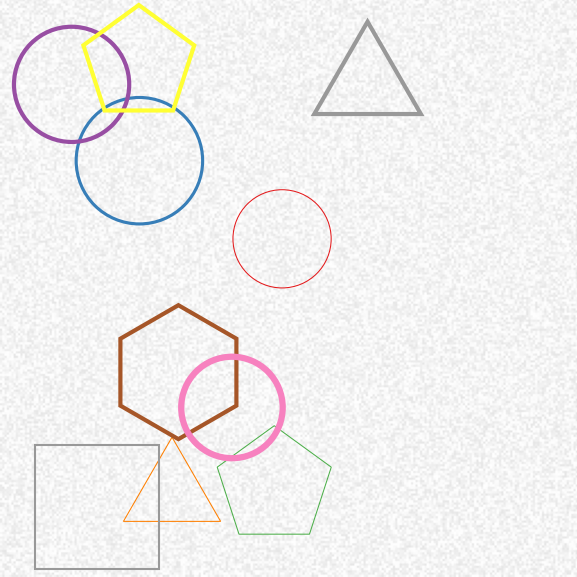[{"shape": "circle", "thickness": 0.5, "radius": 0.43, "center": [0.488, 0.586]}, {"shape": "circle", "thickness": 1.5, "radius": 0.55, "center": [0.241, 0.721]}, {"shape": "pentagon", "thickness": 0.5, "radius": 0.52, "center": [0.475, 0.158]}, {"shape": "circle", "thickness": 2, "radius": 0.5, "center": [0.124, 0.853]}, {"shape": "triangle", "thickness": 0.5, "radius": 0.49, "center": [0.298, 0.145]}, {"shape": "pentagon", "thickness": 2, "radius": 0.5, "center": [0.24, 0.889]}, {"shape": "hexagon", "thickness": 2, "radius": 0.58, "center": [0.309, 0.355]}, {"shape": "circle", "thickness": 3, "radius": 0.44, "center": [0.402, 0.294]}, {"shape": "square", "thickness": 1, "radius": 0.54, "center": [0.168, 0.121]}, {"shape": "triangle", "thickness": 2, "radius": 0.53, "center": [0.636, 0.855]}]